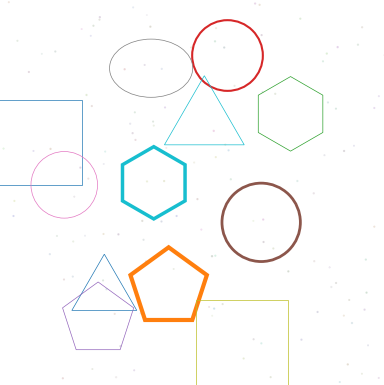[{"shape": "triangle", "thickness": 0.5, "radius": 0.49, "center": [0.271, 0.242]}, {"shape": "square", "thickness": 0.5, "radius": 0.55, "center": [0.103, 0.631]}, {"shape": "pentagon", "thickness": 3, "radius": 0.52, "center": [0.438, 0.253]}, {"shape": "hexagon", "thickness": 0.5, "radius": 0.48, "center": [0.755, 0.704]}, {"shape": "circle", "thickness": 1.5, "radius": 0.46, "center": [0.591, 0.856]}, {"shape": "pentagon", "thickness": 0.5, "radius": 0.49, "center": [0.255, 0.17]}, {"shape": "circle", "thickness": 2, "radius": 0.51, "center": [0.678, 0.422]}, {"shape": "circle", "thickness": 0.5, "radius": 0.43, "center": [0.167, 0.52]}, {"shape": "oval", "thickness": 0.5, "radius": 0.54, "center": [0.393, 0.823]}, {"shape": "square", "thickness": 0.5, "radius": 0.6, "center": [0.628, 0.102]}, {"shape": "hexagon", "thickness": 2.5, "radius": 0.47, "center": [0.399, 0.525]}, {"shape": "triangle", "thickness": 0.5, "radius": 0.6, "center": [0.531, 0.684]}]